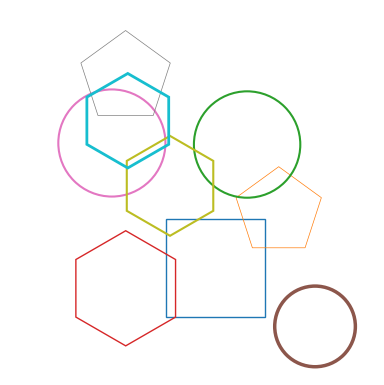[{"shape": "square", "thickness": 1, "radius": 0.64, "center": [0.559, 0.304]}, {"shape": "pentagon", "thickness": 0.5, "radius": 0.58, "center": [0.724, 0.451]}, {"shape": "circle", "thickness": 1.5, "radius": 0.69, "center": [0.642, 0.625]}, {"shape": "hexagon", "thickness": 1, "radius": 0.75, "center": [0.327, 0.251]}, {"shape": "circle", "thickness": 2.5, "radius": 0.52, "center": [0.818, 0.152]}, {"shape": "circle", "thickness": 1.5, "radius": 0.7, "center": [0.291, 0.629]}, {"shape": "pentagon", "thickness": 0.5, "radius": 0.61, "center": [0.326, 0.799]}, {"shape": "hexagon", "thickness": 1.5, "radius": 0.65, "center": [0.442, 0.517]}, {"shape": "hexagon", "thickness": 2, "radius": 0.61, "center": [0.332, 0.686]}]